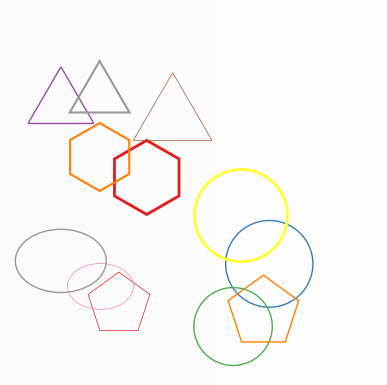[{"shape": "hexagon", "thickness": 2, "radius": 0.48, "center": [0.379, 0.539]}, {"shape": "pentagon", "thickness": 0.5, "radius": 0.42, "center": [0.307, 0.209]}, {"shape": "circle", "thickness": 1, "radius": 0.56, "center": [0.695, 0.315]}, {"shape": "circle", "thickness": 1, "radius": 0.51, "center": [0.601, 0.152]}, {"shape": "triangle", "thickness": 1, "radius": 0.49, "center": [0.157, 0.728]}, {"shape": "pentagon", "thickness": 1, "radius": 0.48, "center": [0.68, 0.189]}, {"shape": "hexagon", "thickness": 1.5, "radius": 0.44, "center": [0.257, 0.592]}, {"shape": "circle", "thickness": 2, "radius": 0.6, "center": [0.622, 0.44]}, {"shape": "triangle", "thickness": 0.5, "radius": 0.59, "center": [0.446, 0.694]}, {"shape": "oval", "thickness": 0.5, "radius": 0.43, "center": [0.259, 0.256]}, {"shape": "triangle", "thickness": 1.5, "radius": 0.45, "center": [0.257, 0.752]}, {"shape": "oval", "thickness": 1, "radius": 0.59, "center": [0.157, 0.322]}]